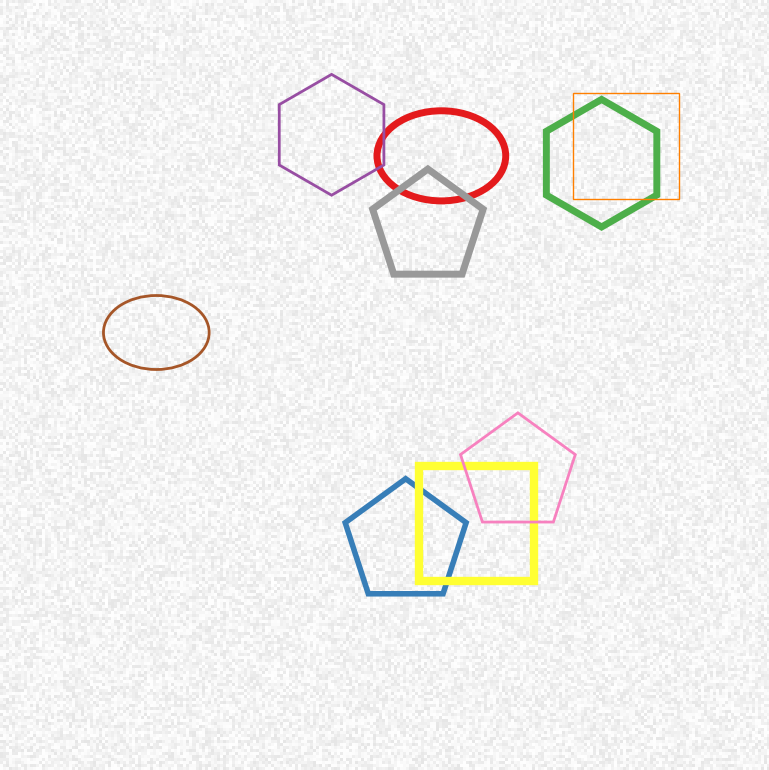[{"shape": "oval", "thickness": 2.5, "radius": 0.42, "center": [0.573, 0.798]}, {"shape": "pentagon", "thickness": 2, "radius": 0.41, "center": [0.527, 0.296]}, {"shape": "hexagon", "thickness": 2.5, "radius": 0.41, "center": [0.781, 0.788]}, {"shape": "hexagon", "thickness": 1, "radius": 0.39, "center": [0.431, 0.825]}, {"shape": "square", "thickness": 0.5, "radius": 0.34, "center": [0.813, 0.811]}, {"shape": "square", "thickness": 3, "radius": 0.37, "center": [0.619, 0.32]}, {"shape": "oval", "thickness": 1, "radius": 0.34, "center": [0.203, 0.568]}, {"shape": "pentagon", "thickness": 1, "radius": 0.39, "center": [0.673, 0.385]}, {"shape": "pentagon", "thickness": 2.5, "radius": 0.38, "center": [0.556, 0.705]}]